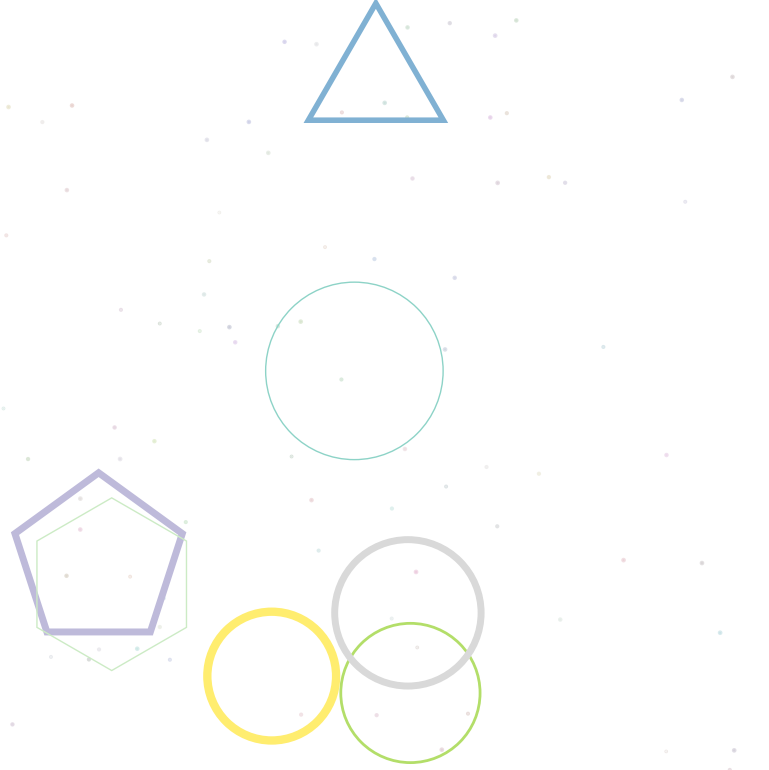[{"shape": "circle", "thickness": 0.5, "radius": 0.58, "center": [0.46, 0.518]}, {"shape": "pentagon", "thickness": 2.5, "radius": 0.57, "center": [0.128, 0.272]}, {"shape": "triangle", "thickness": 2, "radius": 0.51, "center": [0.488, 0.894]}, {"shape": "circle", "thickness": 1, "radius": 0.45, "center": [0.533, 0.1]}, {"shape": "circle", "thickness": 2.5, "radius": 0.48, "center": [0.53, 0.204]}, {"shape": "hexagon", "thickness": 0.5, "radius": 0.56, "center": [0.145, 0.241]}, {"shape": "circle", "thickness": 3, "radius": 0.42, "center": [0.353, 0.122]}]